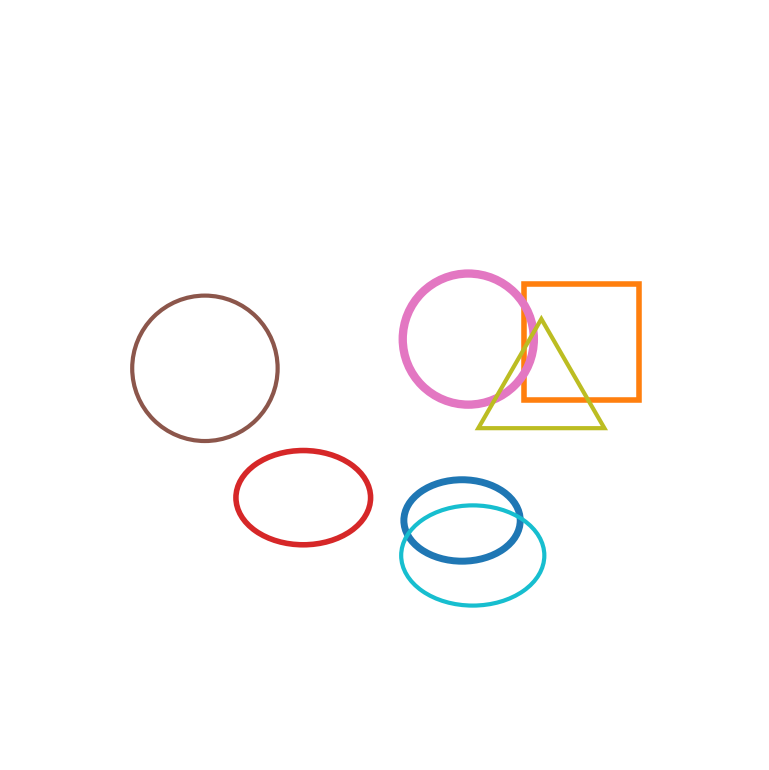[{"shape": "oval", "thickness": 2.5, "radius": 0.38, "center": [0.6, 0.324]}, {"shape": "square", "thickness": 2, "radius": 0.38, "center": [0.755, 0.556]}, {"shape": "oval", "thickness": 2, "radius": 0.44, "center": [0.394, 0.354]}, {"shape": "circle", "thickness": 1.5, "radius": 0.47, "center": [0.266, 0.522]}, {"shape": "circle", "thickness": 3, "radius": 0.43, "center": [0.608, 0.56]}, {"shape": "triangle", "thickness": 1.5, "radius": 0.47, "center": [0.703, 0.491]}, {"shape": "oval", "thickness": 1.5, "radius": 0.46, "center": [0.614, 0.279]}]